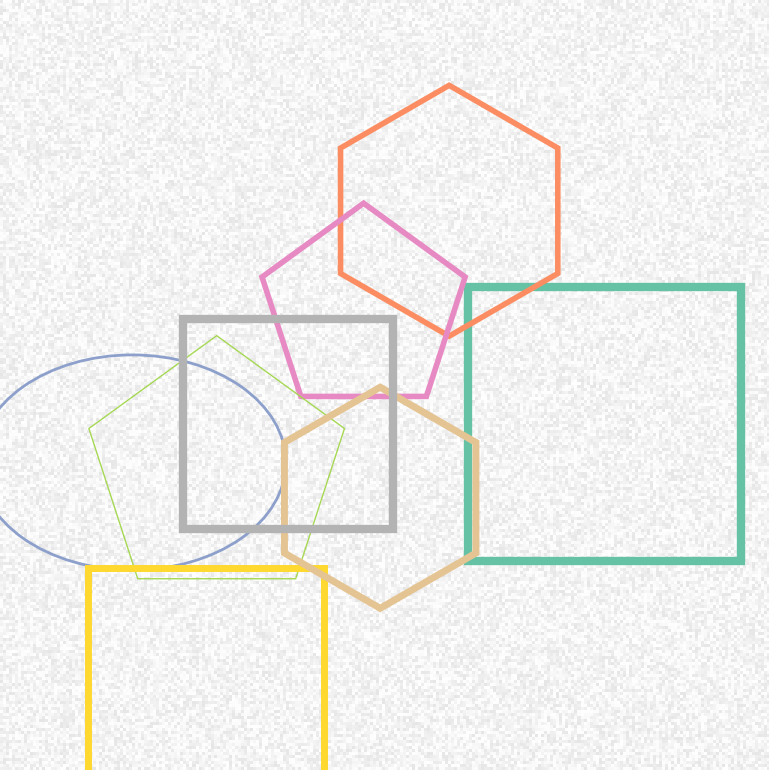[{"shape": "square", "thickness": 3, "radius": 0.89, "center": [0.785, 0.449]}, {"shape": "hexagon", "thickness": 2, "radius": 0.81, "center": [0.583, 0.726]}, {"shape": "oval", "thickness": 1, "radius": 1.0, "center": [0.172, 0.399]}, {"shape": "pentagon", "thickness": 2, "radius": 0.69, "center": [0.472, 0.597]}, {"shape": "pentagon", "thickness": 0.5, "radius": 0.87, "center": [0.281, 0.39]}, {"shape": "square", "thickness": 2.5, "radius": 0.76, "center": [0.268, 0.109]}, {"shape": "hexagon", "thickness": 2.5, "radius": 0.72, "center": [0.494, 0.354]}, {"shape": "square", "thickness": 3, "radius": 0.68, "center": [0.374, 0.45]}]